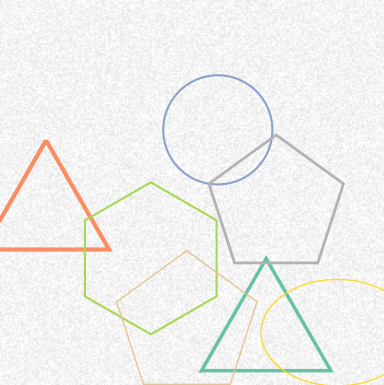[{"shape": "triangle", "thickness": 2.5, "radius": 0.97, "center": [0.691, 0.134]}, {"shape": "triangle", "thickness": 3, "radius": 0.94, "center": [0.12, 0.446]}, {"shape": "circle", "thickness": 1.5, "radius": 0.71, "center": [0.566, 0.663]}, {"shape": "hexagon", "thickness": 1.5, "radius": 0.99, "center": [0.392, 0.329]}, {"shape": "oval", "thickness": 1, "radius": 0.99, "center": [0.876, 0.136]}, {"shape": "pentagon", "thickness": 1, "radius": 0.96, "center": [0.485, 0.157]}, {"shape": "pentagon", "thickness": 2, "radius": 0.92, "center": [0.717, 0.466]}]